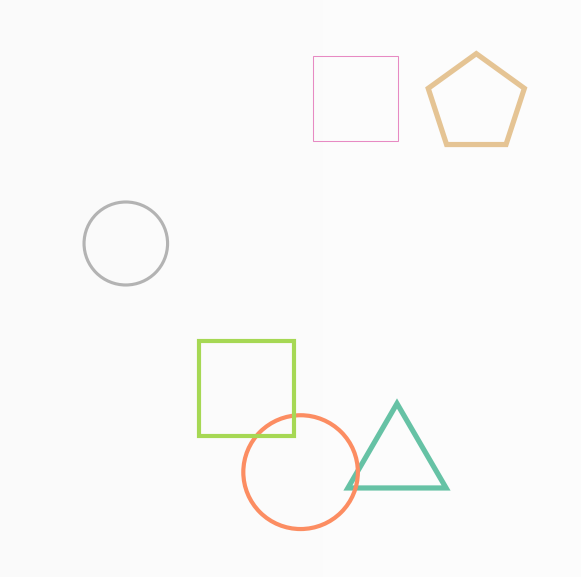[{"shape": "triangle", "thickness": 2.5, "radius": 0.49, "center": [0.683, 0.203]}, {"shape": "circle", "thickness": 2, "radius": 0.49, "center": [0.517, 0.182]}, {"shape": "square", "thickness": 0.5, "radius": 0.37, "center": [0.612, 0.828]}, {"shape": "square", "thickness": 2, "radius": 0.41, "center": [0.424, 0.326]}, {"shape": "pentagon", "thickness": 2.5, "radius": 0.43, "center": [0.819, 0.819]}, {"shape": "circle", "thickness": 1.5, "radius": 0.36, "center": [0.216, 0.578]}]